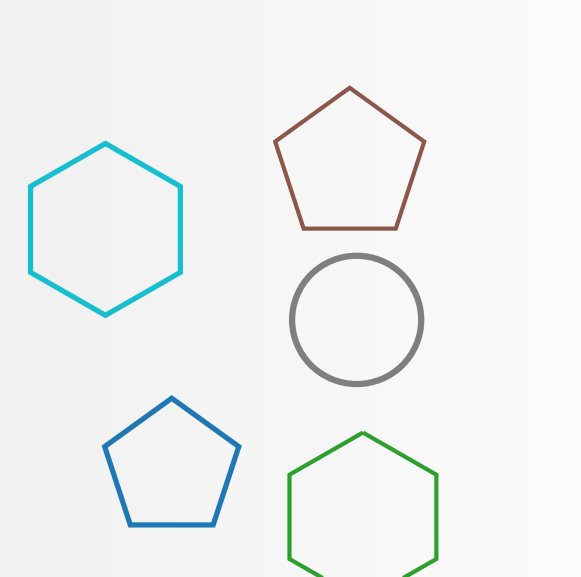[{"shape": "pentagon", "thickness": 2.5, "radius": 0.61, "center": [0.295, 0.188]}, {"shape": "hexagon", "thickness": 2, "radius": 0.73, "center": [0.624, 0.104]}, {"shape": "pentagon", "thickness": 2, "radius": 0.67, "center": [0.602, 0.712]}, {"shape": "circle", "thickness": 3, "radius": 0.56, "center": [0.614, 0.445]}, {"shape": "hexagon", "thickness": 2.5, "radius": 0.74, "center": [0.181, 0.602]}]